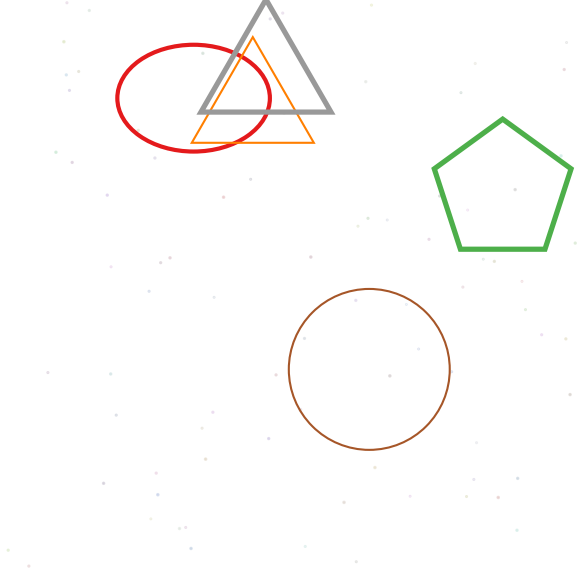[{"shape": "oval", "thickness": 2, "radius": 0.66, "center": [0.335, 0.829]}, {"shape": "pentagon", "thickness": 2.5, "radius": 0.62, "center": [0.87, 0.668]}, {"shape": "triangle", "thickness": 1, "radius": 0.61, "center": [0.438, 0.813]}, {"shape": "circle", "thickness": 1, "radius": 0.7, "center": [0.639, 0.359]}, {"shape": "triangle", "thickness": 2.5, "radius": 0.65, "center": [0.461, 0.87]}]